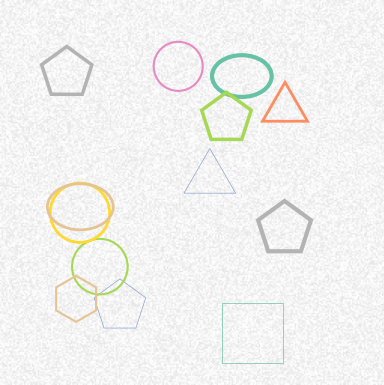[{"shape": "square", "thickness": 0.5, "radius": 0.39, "center": [0.656, 0.135]}, {"shape": "oval", "thickness": 3, "radius": 0.39, "center": [0.628, 0.802]}, {"shape": "triangle", "thickness": 2, "radius": 0.34, "center": [0.74, 0.719]}, {"shape": "triangle", "thickness": 0.5, "radius": 0.39, "center": [0.545, 0.537]}, {"shape": "pentagon", "thickness": 0.5, "radius": 0.35, "center": [0.312, 0.205]}, {"shape": "circle", "thickness": 1.5, "radius": 0.32, "center": [0.463, 0.828]}, {"shape": "circle", "thickness": 1.5, "radius": 0.36, "center": [0.259, 0.307]}, {"shape": "pentagon", "thickness": 2.5, "radius": 0.34, "center": [0.588, 0.693]}, {"shape": "circle", "thickness": 2, "radius": 0.39, "center": [0.207, 0.448]}, {"shape": "oval", "thickness": 2, "radius": 0.43, "center": [0.209, 0.463]}, {"shape": "hexagon", "thickness": 1.5, "radius": 0.3, "center": [0.198, 0.224]}, {"shape": "pentagon", "thickness": 3, "radius": 0.36, "center": [0.739, 0.406]}, {"shape": "pentagon", "thickness": 2.5, "radius": 0.34, "center": [0.173, 0.811]}]